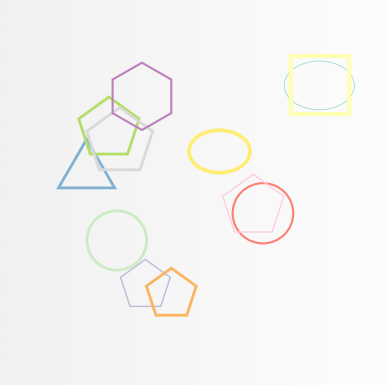[{"shape": "oval", "thickness": 0.5, "radius": 0.45, "center": [0.824, 0.778]}, {"shape": "square", "thickness": 3, "radius": 0.37, "center": [0.826, 0.78]}, {"shape": "pentagon", "thickness": 1, "radius": 0.34, "center": [0.375, 0.259]}, {"shape": "circle", "thickness": 1.5, "radius": 0.39, "center": [0.679, 0.446]}, {"shape": "triangle", "thickness": 2, "radius": 0.42, "center": [0.223, 0.554]}, {"shape": "pentagon", "thickness": 2, "radius": 0.34, "center": [0.442, 0.236]}, {"shape": "pentagon", "thickness": 2, "radius": 0.41, "center": [0.281, 0.666]}, {"shape": "pentagon", "thickness": 1, "radius": 0.41, "center": [0.654, 0.464]}, {"shape": "pentagon", "thickness": 2, "radius": 0.45, "center": [0.309, 0.631]}, {"shape": "hexagon", "thickness": 1.5, "radius": 0.44, "center": [0.366, 0.75]}, {"shape": "circle", "thickness": 2, "radius": 0.39, "center": [0.301, 0.375]}, {"shape": "oval", "thickness": 2.5, "radius": 0.39, "center": [0.566, 0.607]}]